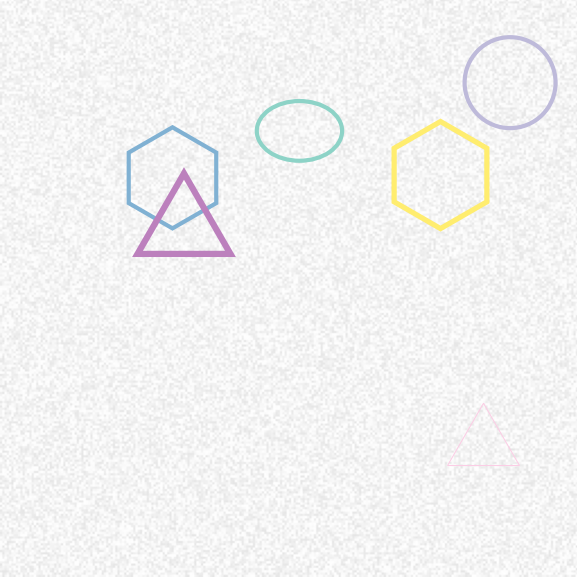[{"shape": "oval", "thickness": 2, "radius": 0.37, "center": [0.519, 0.772]}, {"shape": "circle", "thickness": 2, "radius": 0.39, "center": [0.883, 0.856]}, {"shape": "hexagon", "thickness": 2, "radius": 0.44, "center": [0.299, 0.691]}, {"shape": "triangle", "thickness": 0.5, "radius": 0.36, "center": [0.837, 0.229]}, {"shape": "triangle", "thickness": 3, "radius": 0.46, "center": [0.319, 0.606]}, {"shape": "hexagon", "thickness": 2.5, "radius": 0.46, "center": [0.763, 0.696]}]